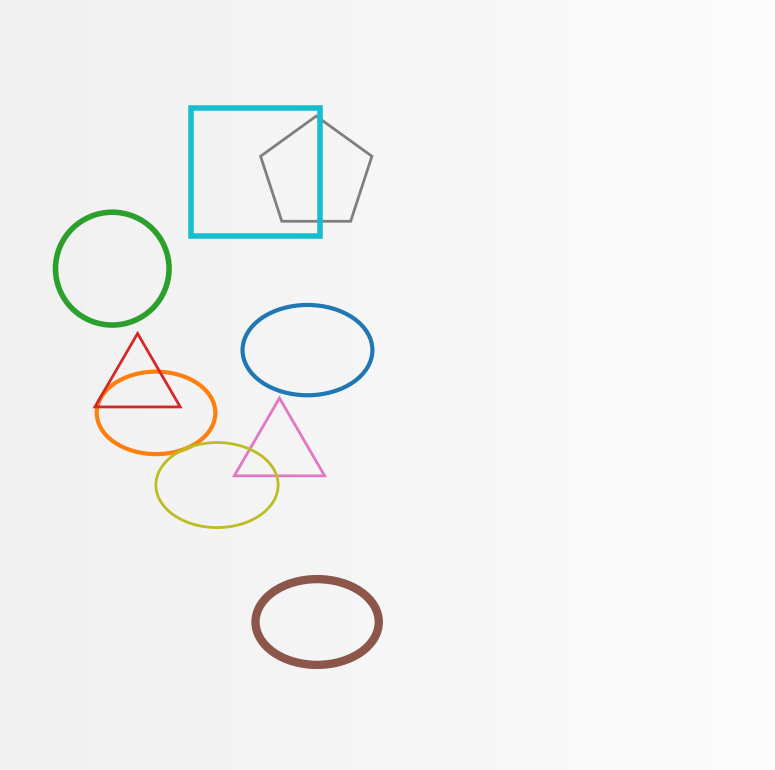[{"shape": "oval", "thickness": 1.5, "radius": 0.42, "center": [0.397, 0.545]}, {"shape": "oval", "thickness": 1.5, "radius": 0.38, "center": [0.201, 0.464]}, {"shape": "circle", "thickness": 2, "radius": 0.37, "center": [0.145, 0.651]}, {"shape": "triangle", "thickness": 1, "radius": 0.32, "center": [0.178, 0.503]}, {"shape": "oval", "thickness": 3, "radius": 0.4, "center": [0.409, 0.192]}, {"shape": "triangle", "thickness": 1, "radius": 0.34, "center": [0.361, 0.416]}, {"shape": "pentagon", "thickness": 1, "radius": 0.38, "center": [0.408, 0.774]}, {"shape": "oval", "thickness": 1, "radius": 0.39, "center": [0.28, 0.37]}, {"shape": "square", "thickness": 2, "radius": 0.41, "center": [0.33, 0.776]}]